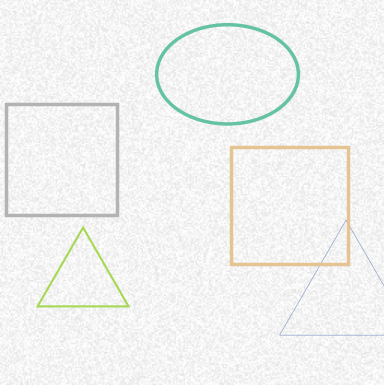[{"shape": "oval", "thickness": 2.5, "radius": 0.92, "center": [0.591, 0.807]}, {"shape": "triangle", "thickness": 0.5, "radius": 1.0, "center": [0.899, 0.229]}, {"shape": "triangle", "thickness": 1.5, "radius": 0.68, "center": [0.216, 0.272]}, {"shape": "square", "thickness": 2.5, "radius": 0.76, "center": [0.751, 0.466]}, {"shape": "square", "thickness": 2.5, "radius": 0.72, "center": [0.159, 0.586]}]